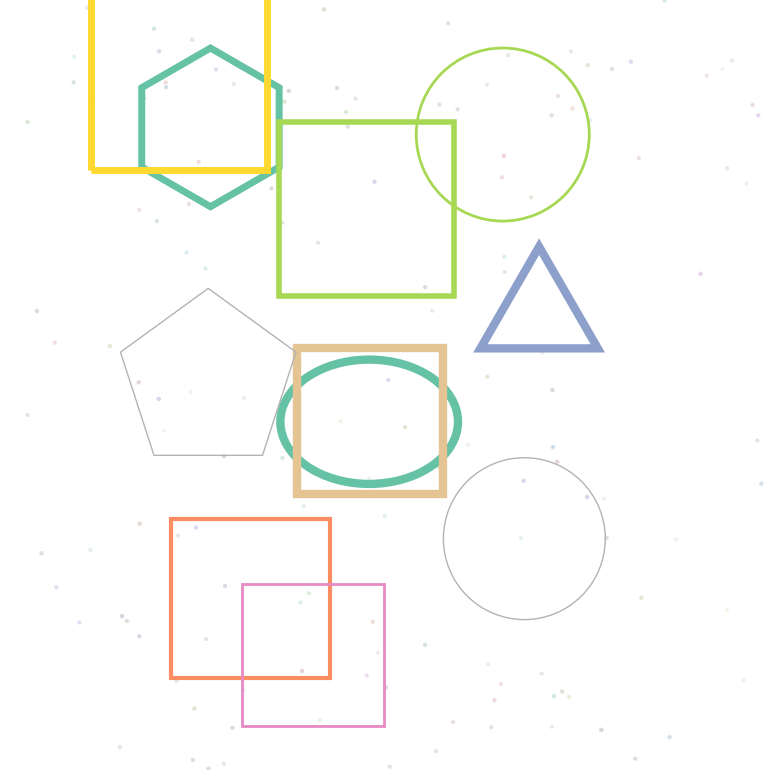[{"shape": "hexagon", "thickness": 2.5, "radius": 0.52, "center": [0.273, 0.835]}, {"shape": "oval", "thickness": 3, "radius": 0.58, "center": [0.479, 0.452]}, {"shape": "square", "thickness": 1.5, "radius": 0.52, "center": [0.325, 0.223]}, {"shape": "triangle", "thickness": 3, "radius": 0.44, "center": [0.7, 0.592]}, {"shape": "square", "thickness": 1, "radius": 0.46, "center": [0.406, 0.149]}, {"shape": "square", "thickness": 2, "radius": 0.57, "center": [0.476, 0.728]}, {"shape": "circle", "thickness": 1, "radius": 0.56, "center": [0.653, 0.825]}, {"shape": "square", "thickness": 2.5, "radius": 0.57, "center": [0.233, 0.894]}, {"shape": "square", "thickness": 3, "radius": 0.47, "center": [0.48, 0.453]}, {"shape": "circle", "thickness": 0.5, "radius": 0.53, "center": [0.681, 0.3]}, {"shape": "pentagon", "thickness": 0.5, "radius": 0.6, "center": [0.27, 0.506]}]